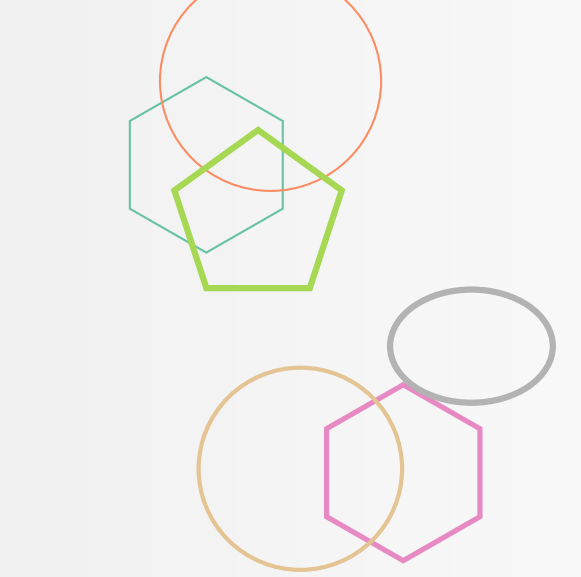[{"shape": "hexagon", "thickness": 1, "radius": 0.76, "center": [0.355, 0.714]}, {"shape": "circle", "thickness": 1, "radius": 0.95, "center": [0.465, 0.859]}, {"shape": "hexagon", "thickness": 2.5, "radius": 0.76, "center": [0.694, 0.181]}, {"shape": "pentagon", "thickness": 3, "radius": 0.76, "center": [0.444, 0.623]}, {"shape": "circle", "thickness": 2, "radius": 0.88, "center": [0.517, 0.187]}, {"shape": "oval", "thickness": 3, "radius": 0.7, "center": [0.811, 0.4]}]